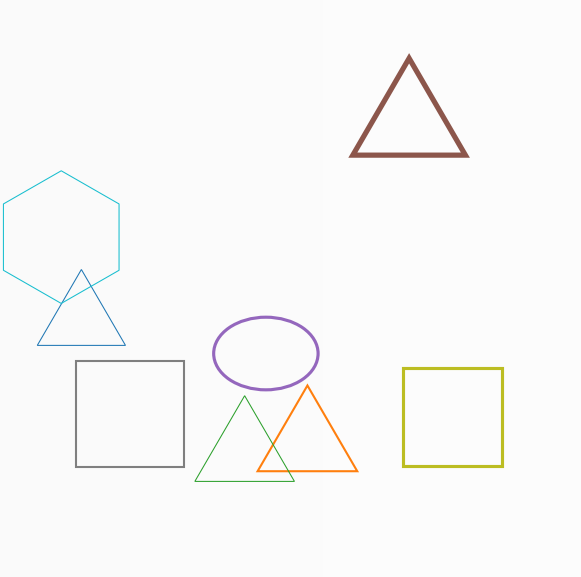[{"shape": "triangle", "thickness": 0.5, "radius": 0.44, "center": [0.14, 0.445]}, {"shape": "triangle", "thickness": 1, "radius": 0.49, "center": [0.529, 0.233]}, {"shape": "triangle", "thickness": 0.5, "radius": 0.49, "center": [0.421, 0.215]}, {"shape": "oval", "thickness": 1.5, "radius": 0.45, "center": [0.457, 0.387]}, {"shape": "triangle", "thickness": 2.5, "radius": 0.56, "center": [0.704, 0.786]}, {"shape": "square", "thickness": 1, "radius": 0.46, "center": [0.224, 0.282]}, {"shape": "square", "thickness": 1.5, "radius": 0.43, "center": [0.779, 0.277]}, {"shape": "hexagon", "thickness": 0.5, "radius": 0.57, "center": [0.105, 0.589]}]